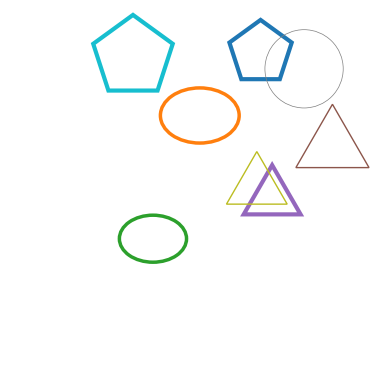[{"shape": "pentagon", "thickness": 3, "radius": 0.43, "center": [0.677, 0.863]}, {"shape": "oval", "thickness": 2.5, "radius": 0.51, "center": [0.519, 0.7]}, {"shape": "oval", "thickness": 2.5, "radius": 0.44, "center": [0.397, 0.38]}, {"shape": "triangle", "thickness": 3, "radius": 0.43, "center": [0.707, 0.486]}, {"shape": "triangle", "thickness": 1, "radius": 0.55, "center": [0.864, 0.619]}, {"shape": "circle", "thickness": 0.5, "radius": 0.51, "center": [0.79, 0.821]}, {"shape": "triangle", "thickness": 1, "radius": 0.46, "center": [0.667, 0.515]}, {"shape": "pentagon", "thickness": 3, "radius": 0.54, "center": [0.345, 0.853]}]